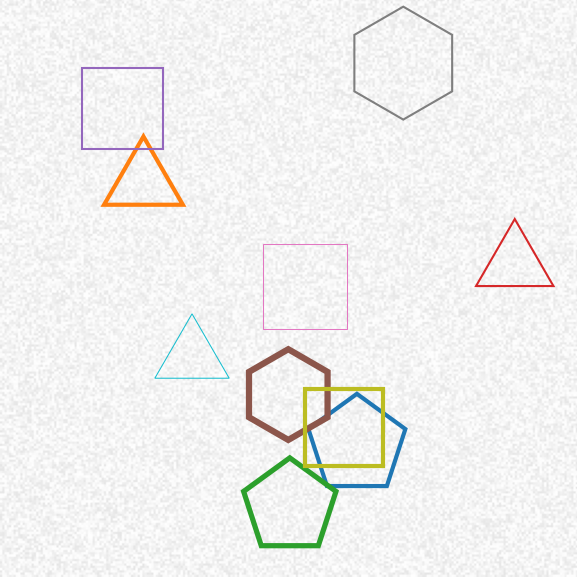[{"shape": "pentagon", "thickness": 2, "radius": 0.44, "center": [0.618, 0.229]}, {"shape": "triangle", "thickness": 2, "radius": 0.39, "center": [0.248, 0.684]}, {"shape": "pentagon", "thickness": 2.5, "radius": 0.42, "center": [0.502, 0.122]}, {"shape": "triangle", "thickness": 1, "radius": 0.39, "center": [0.891, 0.542]}, {"shape": "square", "thickness": 1, "radius": 0.35, "center": [0.212, 0.811]}, {"shape": "hexagon", "thickness": 3, "radius": 0.39, "center": [0.499, 0.316]}, {"shape": "square", "thickness": 0.5, "radius": 0.36, "center": [0.528, 0.503]}, {"shape": "hexagon", "thickness": 1, "radius": 0.49, "center": [0.698, 0.89]}, {"shape": "square", "thickness": 2, "radius": 0.34, "center": [0.595, 0.258]}, {"shape": "triangle", "thickness": 0.5, "radius": 0.37, "center": [0.332, 0.381]}]